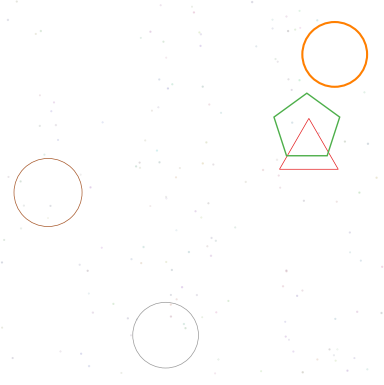[{"shape": "triangle", "thickness": 0.5, "radius": 0.44, "center": [0.802, 0.604]}, {"shape": "pentagon", "thickness": 1, "radius": 0.45, "center": [0.797, 0.668]}, {"shape": "circle", "thickness": 1.5, "radius": 0.42, "center": [0.869, 0.859]}, {"shape": "circle", "thickness": 0.5, "radius": 0.44, "center": [0.125, 0.5]}, {"shape": "circle", "thickness": 0.5, "radius": 0.43, "center": [0.43, 0.129]}]